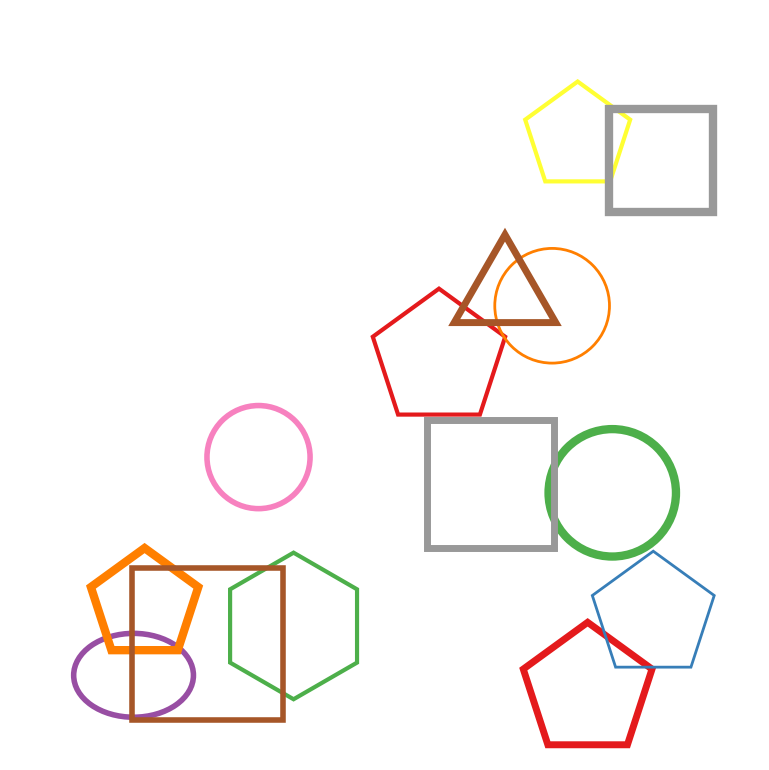[{"shape": "pentagon", "thickness": 2.5, "radius": 0.44, "center": [0.763, 0.104]}, {"shape": "pentagon", "thickness": 1.5, "radius": 0.45, "center": [0.57, 0.535]}, {"shape": "pentagon", "thickness": 1, "radius": 0.42, "center": [0.848, 0.201]}, {"shape": "hexagon", "thickness": 1.5, "radius": 0.48, "center": [0.381, 0.187]}, {"shape": "circle", "thickness": 3, "radius": 0.41, "center": [0.795, 0.36]}, {"shape": "oval", "thickness": 2, "radius": 0.39, "center": [0.173, 0.123]}, {"shape": "pentagon", "thickness": 3, "radius": 0.37, "center": [0.188, 0.215]}, {"shape": "circle", "thickness": 1, "radius": 0.37, "center": [0.717, 0.603]}, {"shape": "pentagon", "thickness": 1.5, "radius": 0.36, "center": [0.75, 0.822]}, {"shape": "square", "thickness": 2, "radius": 0.49, "center": [0.269, 0.163]}, {"shape": "triangle", "thickness": 2.5, "radius": 0.38, "center": [0.656, 0.619]}, {"shape": "circle", "thickness": 2, "radius": 0.33, "center": [0.336, 0.406]}, {"shape": "square", "thickness": 3, "radius": 0.33, "center": [0.858, 0.791]}, {"shape": "square", "thickness": 2.5, "radius": 0.41, "center": [0.637, 0.371]}]